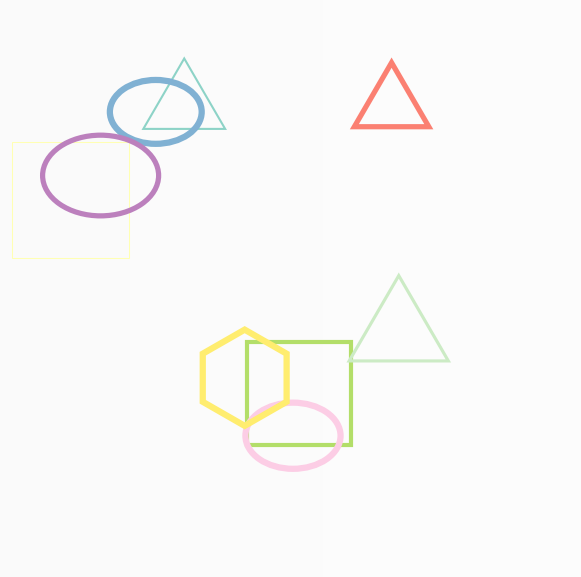[{"shape": "triangle", "thickness": 1, "radius": 0.41, "center": [0.317, 0.817]}, {"shape": "square", "thickness": 0.5, "radius": 0.5, "center": [0.121, 0.653]}, {"shape": "triangle", "thickness": 2.5, "radius": 0.37, "center": [0.674, 0.817]}, {"shape": "oval", "thickness": 3, "radius": 0.39, "center": [0.268, 0.805]}, {"shape": "square", "thickness": 2, "radius": 0.45, "center": [0.514, 0.317]}, {"shape": "oval", "thickness": 3, "radius": 0.41, "center": [0.504, 0.245]}, {"shape": "oval", "thickness": 2.5, "radius": 0.5, "center": [0.173, 0.695]}, {"shape": "triangle", "thickness": 1.5, "radius": 0.49, "center": [0.686, 0.423]}, {"shape": "hexagon", "thickness": 3, "radius": 0.42, "center": [0.421, 0.345]}]